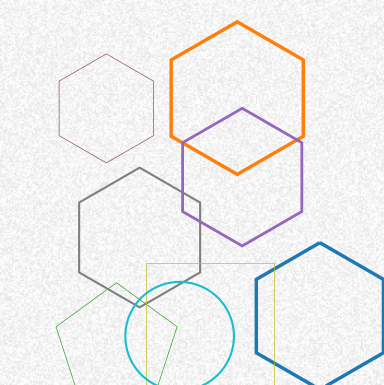[{"shape": "hexagon", "thickness": 2.5, "radius": 0.95, "center": [0.831, 0.179]}, {"shape": "hexagon", "thickness": 2.5, "radius": 0.99, "center": [0.616, 0.745]}, {"shape": "pentagon", "thickness": 0.5, "radius": 0.83, "center": [0.303, 0.1]}, {"shape": "hexagon", "thickness": 2, "radius": 0.89, "center": [0.629, 0.54]}, {"shape": "hexagon", "thickness": 0.5, "radius": 0.71, "center": [0.276, 0.718]}, {"shape": "hexagon", "thickness": 1.5, "radius": 0.91, "center": [0.363, 0.383]}, {"shape": "square", "thickness": 0.5, "radius": 0.83, "center": [0.546, 0.149]}, {"shape": "circle", "thickness": 1.5, "radius": 0.71, "center": [0.467, 0.127]}]